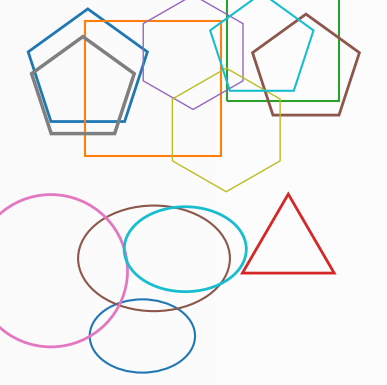[{"shape": "pentagon", "thickness": 2, "radius": 0.81, "center": [0.227, 0.815]}, {"shape": "oval", "thickness": 1.5, "radius": 0.68, "center": [0.367, 0.127]}, {"shape": "square", "thickness": 1.5, "radius": 0.88, "center": [0.395, 0.769]}, {"shape": "square", "thickness": 1.5, "radius": 0.72, "center": [0.729, 0.881]}, {"shape": "triangle", "thickness": 2, "radius": 0.68, "center": [0.744, 0.359]}, {"shape": "hexagon", "thickness": 1, "radius": 0.74, "center": [0.498, 0.864]}, {"shape": "oval", "thickness": 1.5, "radius": 0.98, "center": [0.397, 0.329]}, {"shape": "pentagon", "thickness": 2, "radius": 0.72, "center": [0.79, 0.818]}, {"shape": "circle", "thickness": 2, "radius": 0.99, "center": [0.131, 0.297]}, {"shape": "pentagon", "thickness": 2.5, "radius": 0.7, "center": [0.214, 0.766]}, {"shape": "hexagon", "thickness": 1, "radius": 0.8, "center": [0.584, 0.663]}, {"shape": "pentagon", "thickness": 1.5, "radius": 0.7, "center": [0.676, 0.878]}, {"shape": "oval", "thickness": 2, "radius": 0.79, "center": [0.478, 0.353]}]